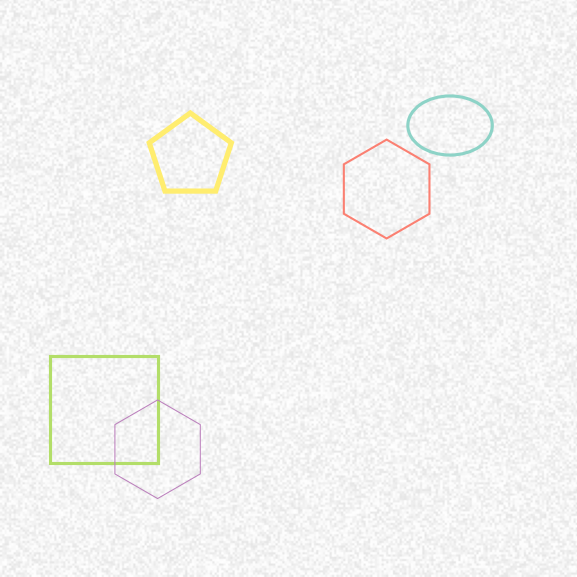[{"shape": "oval", "thickness": 1.5, "radius": 0.37, "center": [0.779, 0.782]}, {"shape": "hexagon", "thickness": 1, "radius": 0.43, "center": [0.67, 0.672]}, {"shape": "square", "thickness": 1.5, "radius": 0.47, "center": [0.18, 0.29]}, {"shape": "hexagon", "thickness": 0.5, "radius": 0.43, "center": [0.273, 0.221]}, {"shape": "pentagon", "thickness": 2.5, "radius": 0.37, "center": [0.33, 0.729]}]